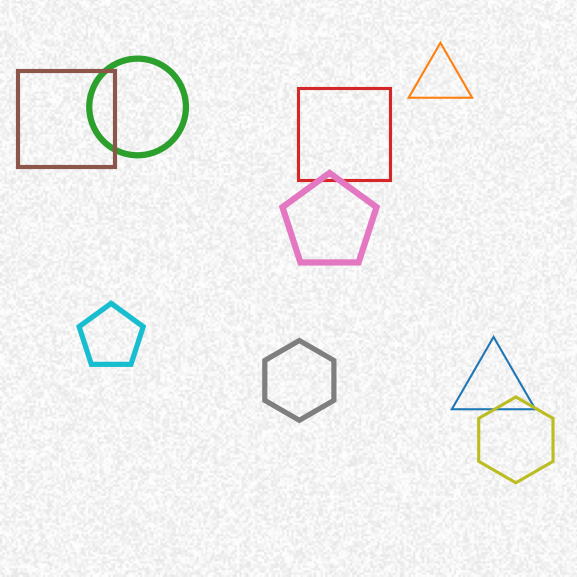[{"shape": "triangle", "thickness": 1, "radius": 0.42, "center": [0.855, 0.332]}, {"shape": "triangle", "thickness": 1, "radius": 0.32, "center": [0.763, 0.862]}, {"shape": "circle", "thickness": 3, "radius": 0.42, "center": [0.238, 0.814]}, {"shape": "square", "thickness": 1.5, "radius": 0.4, "center": [0.596, 0.767]}, {"shape": "square", "thickness": 2, "radius": 0.42, "center": [0.115, 0.794]}, {"shape": "pentagon", "thickness": 3, "radius": 0.43, "center": [0.571, 0.614]}, {"shape": "hexagon", "thickness": 2.5, "radius": 0.35, "center": [0.518, 0.34]}, {"shape": "hexagon", "thickness": 1.5, "radius": 0.37, "center": [0.893, 0.237]}, {"shape": "pentagon", "thickness": 2.5, "radius": 0.29, "center": [0.192, 0.415]}]